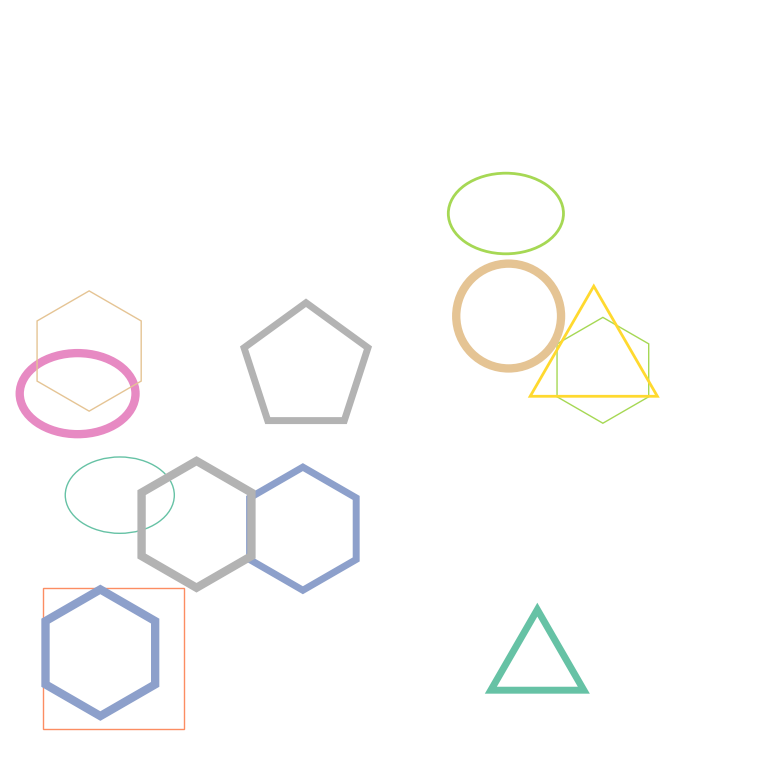[{"shape": "oval", "thickness": 0.5, "radius": 0.35, "center": [0.156, 0.357]}, {"shape": "triangle", "thickness": 2.5, "radius": 0.35, "center": [0.698, 0.138]}, {"shape": "square", "thickness": 0.5, "radius": 0.46, "center": [0.147, 0.145]}, {"shape": "hexagon", "thickness": 3, "radius": 0.41, "center": [0.13, 0.152]}, {"shape": "hexagon", "thickness": 2.5, "radius": 0.4, "center": [0.393, 0.313]}, {"shape": "oval", "thickness": 3, "radius": 0.38, "center": [0.101, 0.489]}, {"shape": "oval", "thickness": 1, "radius": 0.37, "center": [0.657, 0.723]}, {"shape": "hexagon", "thickness": 0.5, "radius": 0.34, "center": [0.783, 0.519]}, {"shape": "triangle", "thickness": 1, "radius": 0.48, "center": [0.771, 0.533]}, {"shape": "hexagon", "thickness": 0.5, "radius": 0.39, "center": [0.116, 0.544]}, {"shape": "circle", "thickness": 3, "radius": 0.34, "center": [0.661, 0.59]}, {"shape": "hexagon", "thickness": 3, "radius": 0.41, "center": [0.255, 0.319]}, {"shape": "pentagon", "thickness": 2.5, "radius": 0.42, "center": [0.397, 0.522]}]